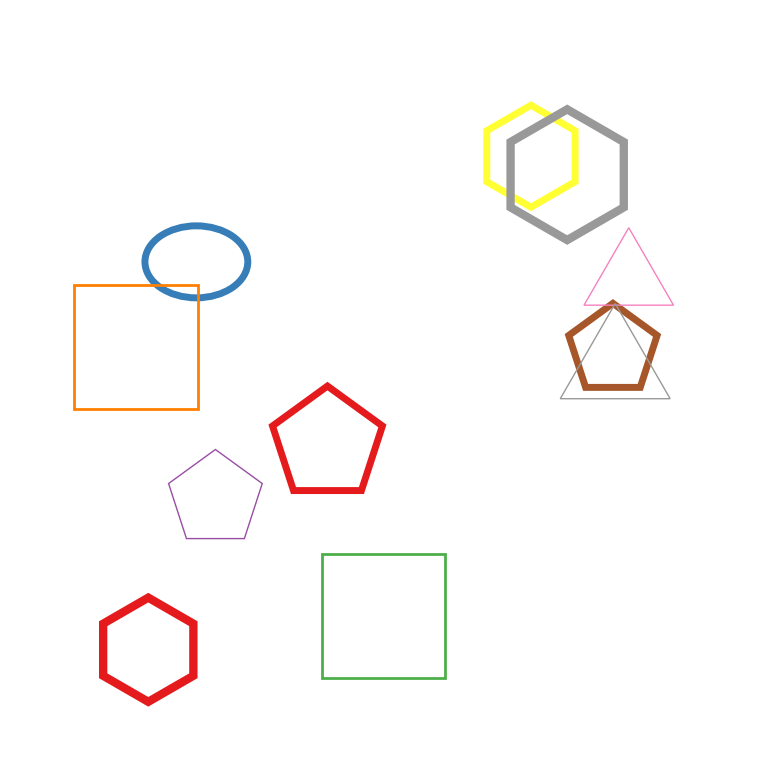[{"shape": "hexagon", "thickness": 3, "radius": 0.34, "center": [0.193, 0.156]}, {"shape": "pentagon", "thickness": 2.5, "radius": 0.38, "center": [0.425, 0.424]}, {"shape": "oval", "thickness": 2.5, "radius": 0.33, "center": [0.255, 0.66]}, {"shape": "square", "thickness": 1, "radius": 0.4, "center": [0.498, 0.2]}, {"shape": "pentagon", "thickness": 0.5, "radius": 0.32, "center": [0.28, 0.352]}, {"shape": "square", "thickness": 1, "radius": 0.4, "center": [0.177, 0.55]}, {"shape": "hexagon", "thickness": 2.5, "radius": 0.33, "center": [0.69, 0.797]}, {"shape": "pentagon", "thickness": 2.5, "radius": 0.3, "center": [0.796, 0.546]}, {"shape": "triangle", "thickness": 0.5, "radius": 0.34, "center": [0.817, 0.637]}, {"shape": "triangle", "thickness": 0.5, "radius": 0.41, "center": [0.799, 0.523]}, {"shape": "hexagon", "thickness": 3, "radius": 0.42, "center": [0.737, 0.773]}]